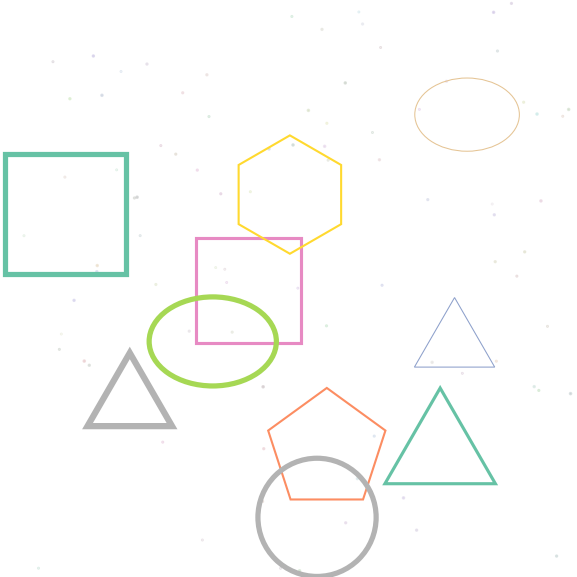[{"shape": "square", "thickness": 2.5, "radius": 0.52, "center": [0.113, 0.628]}, {"shape": "triangle", "thickness": 1.5, "radius": 0.55, "center": [0.762, 0.217]}, {"shape": "pentagon", "thickness": 1, "radius": 0.53, "center": [0.566, 0.221]}, {"shape": "triangle", "thickness": 0.5, "radius": 0.4, "center": [0.787, 0.404]}, {"shape": "square", "thickness": 1.5, "radius": 0.46, "center": [0.43, 0.496]}, {"shape": "oval", "thickness": 2.5, "radius": 0.55, "center": [0.368, 0.408]}, {"shape": "hexagon", "thickness": 1, "radius": 0.51, "center": [0.502, 0.662]}, {"shape": "oval", "thickness": 0.5, "radius": 0.45, "center": [0.809, 0.801]}, {"shape": "circle", "thickness": 2.5, "radius": 0.51, "center": [0.549, 0.103]}, {"shape": "triangle", "thickness": 3, "radius": 0.42, "center": [0.225, 0.303]}]